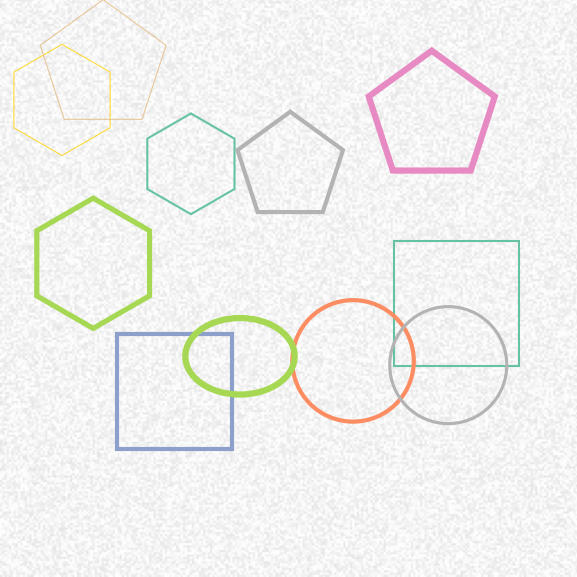[{"shape": "square", "thickness": 1, "radius": 0.54, "center": [0.791, 0.474]}, {"shape": "hexagon", "thickness": 1, "radius": 0.44, "center": [0.331, 0.715]}, {"shape": "circle", "thickness": 2, "radius": 0.53, "center": [0.611, 0.374]}, {"shape": "square", "thickness": 2, "radius": 0.5, "center": [0.303, 0.321]}, {"shape": "pentagon", "thickness": 3, "radius": 0.57, "center": [0.748, 0.797]}, {"shape": "hexagon", "thickness": 2.5, "radius": 0.56, "center": [0.161, 0.543]}, {"shape": "oval", "thickness": 3, "radius": 0.47, "center": [0.416, 0.382]}, {"shape": "hexagon", "thickness": 0.5, "radius": 0.48, "center": [0.107, 0.826]}, {"shape": "pentagon", "thickness": 0.5, "radius": 0.57, "center": [0.179, 0.885]}, {"shape": "circle", "thickness": 1.5, "radius": 0.51, "center": [0.776, 0.367]}, {"shape": "pentagon", "thickness": 2, "radius": 0.48, "center": [0.503, 0.71]}]